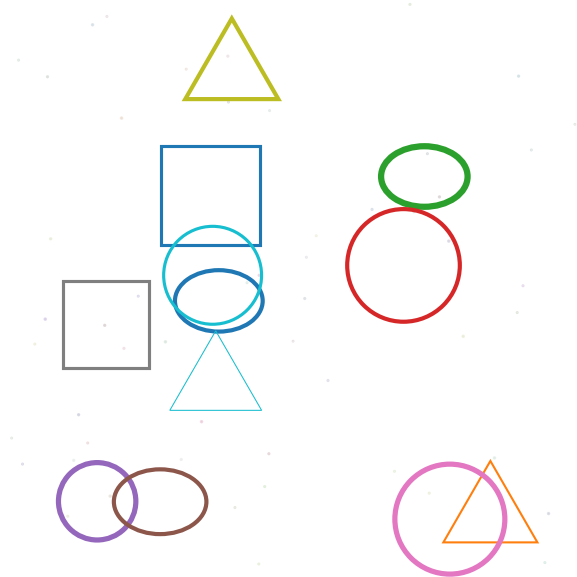[{"shape": "oval", "thickness": 2, "radius": 0.38, "center": [0.379, 0.478]}, {"shape": "square", "thickness": 1.5, "radius": 0.43, "center": [0.364, 0.66]}, {"shape": "triangle", "thickness": 1, "radius": 0.47, "center": [0.849, 0.107]}, {"shape": "oval", "thickness": 3, "radius": 0.37, "center": [0.735, 0.693]}, {"shape": "circle", "thickness": 2, "radius": 0.49, "center": [0.699, 0.54]}, {"shape": "circle", "thickness": 2.5, "radius": 0.33, "center": [0.168, 0.131]}, {"shape": "oval", "thickness": 2, "radius": 0.4, "center": [0.277, 0.13]}, {"shape": "circle", "thickness": 2.5, "radius": 0.48, "center": [0.779, 0.1]}, {"shape": "square", "thickness": 1.5, "radius": 0.38, "center": [0.184, 0.437]}, {"shape": "triangle", "thickness": 2, "radius": 0.47, "center": [0.401, 0.874]}, {"shape": "circle", "thickness": 1.5, "radius": 0.42, "center": [0.368, 0.522]}, {"shape": "triangle", "thickness": 0.5, "radius": 0.46, "center": [0.374, 0.334]}]